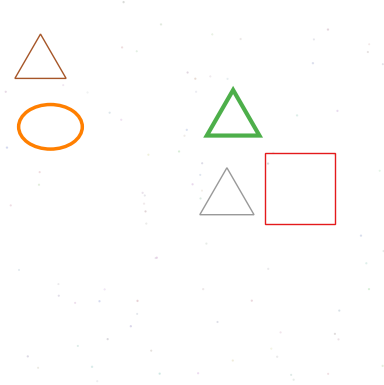[{"shape": "square", "thickness": 1, "radius": 0.46, "center": [0.779, 0.51]}, {"shape": "triangle", "thickness": 3, "radius": 0.39, "center": [0.605, 0.687]}, {"shape": "oval", "thickness": 2.5, "radius": 0.41, "center": [0.131, 0.671]}, {"shape": "triangle", "thickness": 1, "radius": 0.38, "center": [0.105, 0.835]}, {"shape": "triangle", "thickness": 1, "radius": 0.41, "center": [0.589, 0.483]}]